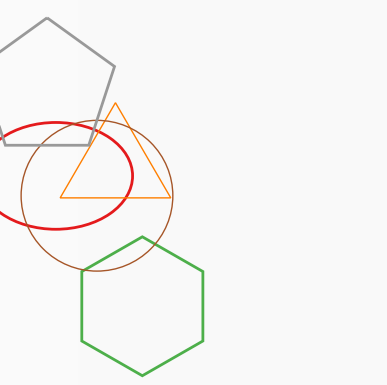[{"shape": "oval", "thickness": 2, "radius": 0.99, "center": [0.144, 0.543]}, {"shape": "hexagon", "thickness": 2, "radius": 0.9, "center": [0.367, 0.204]}, {"shape": "triangle", "thickness": 1, "radius": 0.82, "center": [0.298, 0.568]}, {"shape": "circle", "thickness": 1, "radius": 0.98, "center": [0.25, 0.492]}, {"shape": "pentagon", "thickness": 2, "radius": 0.91, "center": [0.122, 0.771]}]